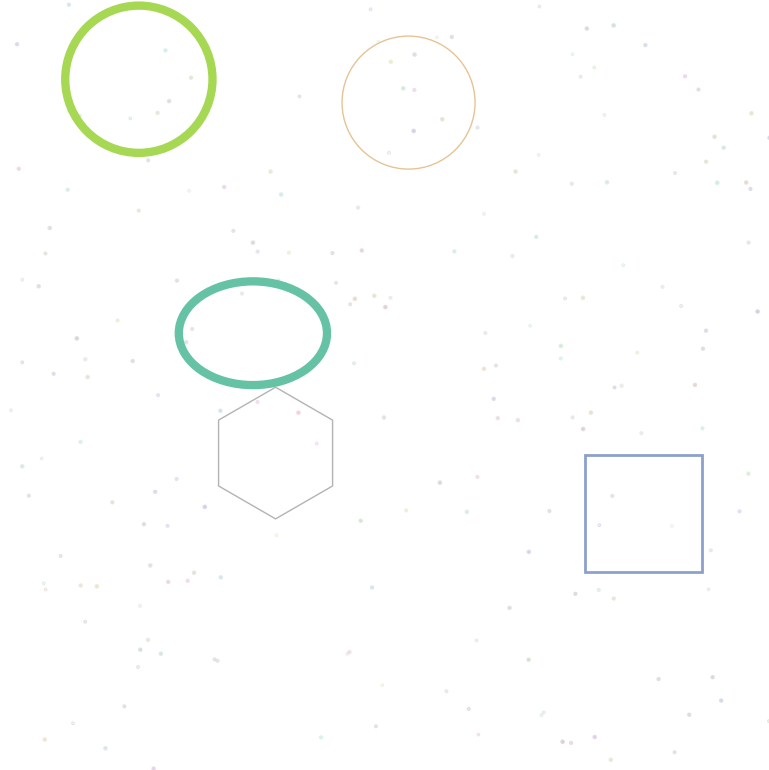[{"shape": "oval", "thickness": 3, "radius": 0.48, "center": [0.328, 0.567]}, {"shape": "square", "thickness": 1, "radius": 0.38, "center": [0.836, 0.333]}, {"shape": "circle", "thickness": 3, "radius": 0.48, "center": [0.18, 0.897]}, {"shape": "circle", "thickness": 0.5, "radius": 0.43, "center": [0.531, 0.867]}, {"shape": "hexagon", "thickness": 0.5, "radius": 0.43, "center": [0.358, 0.412]}]